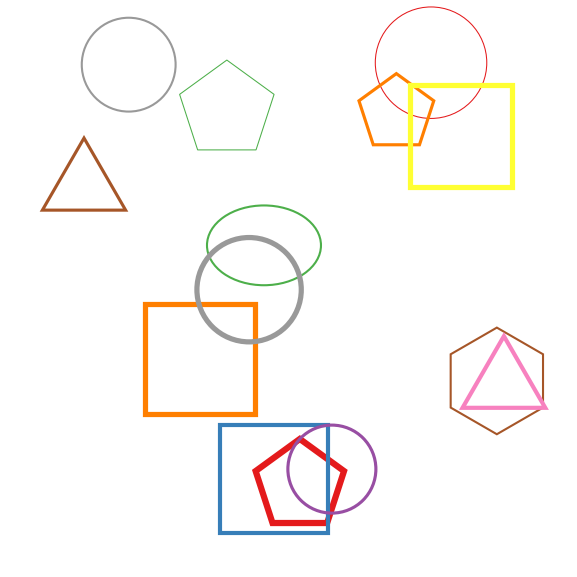[{"shape": "pentagon", "thickness": 3, "radius": 0.4, "center": [0.519, 0.159]}, {"shape": "circle", "thickness": 0.5, "radius": 0.48, "center": [0.746, 0.891]}, {"shape": "square", "thickness": 2, "radius": 0.47, "center": [0.475, 0.17]}, {"shape": "oval", "thickness": 1, "radius": 0.49, "center": [0.457, 0.574]}, {"shape": "pentagon", "thickness": 0.5, "radius": 0.43, "center": [0.393, 0.809]}, {"shape": "circle", "thickness": 1.5, "radius": 0.38, "center": [0.575, 0.187]}, {"shape": "square", "thickness": 2.5, "radius": 0.48, "center": [0.347, 0.377]}, {"shape": "pentagon", "thickness": 1.5, "radius": 0.34, "center": [0.686, 0.804]}, {"shape": "square", "thickness": 2.5, "radius": 0.44, "center": [0.799, 0.764]}, {"shape": "triangle", "thickness": 1.5, "radius": 0.42, "center": [0.145, 0.677]}, {"shape": "hexagon", "thickness": 1, "radius": 0.46, "center": [0.86, 0.34]}, {"shape": "triangle", "thickness": 2, "radius": 0.41, "center": [0.873, 0.334]}, {"shape": "circle", "thickness": 1, "radius": 0.41, "center": [0.223, 0.887]}, {"shape": "circle", "thickness": 2.5, "radius": 0.45, "center": [0.431, 0.497]}]